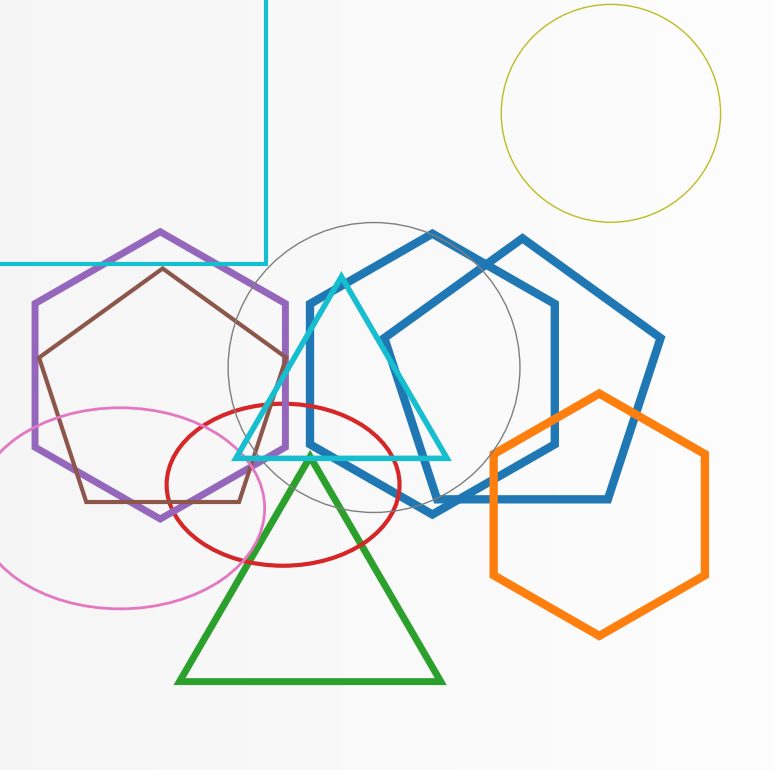[{"shape": "hexagon", "thickness": 3, "radius": 0.91, "center": [0.558, 0.514]}, {"shape": "pentagon", "thickness": 3, "radius": 0.94, "center": [0.674, 0.503]}, {"shape": "hexagon", "thickness": 3, "radius": 0.79, "center": [0.773, 0.332]}, {"shape": "triangle", "thickness": 2.5, "radius": 0.97, "center": [0.4, 0.212]}, {"shape": "oval", "thickness": 1.5, "radius": 0.75, "center": [0.365, 0.37]}, {"shape": "hexagon", "thickness": 2.5, "radius": 0.93, "center": [0.207, 0.513]}, {"shape": "pentagon", "thickness": 1.5, "radius": 0.84, "center": [0.21, 0.484]}, {"shape": "oval", "thickness": 1, "radius": 0.93, "center": [0.155, 0.34]}, {"shape": "circle", "thickness": 0.5, "radius": 0.94, "center": [0.483, 0.523]}, {"shape": "circle", "thickness": 0.5, "radius": 0.71, "center": [0.788, 0.853]}, {"shape": "triangle", "thickness": 2, "radius": 0.79, "center": [0.441, 0.483]}, {"shape": "square", "thickness": 1.5, "radius": 0.99, "center": [0.146, 0.854]}]